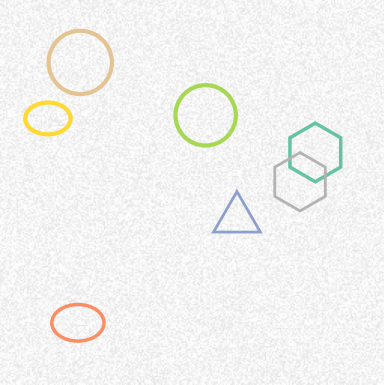[{"shape": "hexagon", "thickness": 2.5, "radius": 0.38, "center": [0.819, 0.604]}, {"shape": "oval", "thickness": 2.5, "radius": 0.34, "center": [0.202, 0.162]}, {"shape": "triangle", "thickness": 2, "radius": 0.35, "center": [0.615, 0.432]}, {"shape": "circle", "thickness": 3, "radius": 0.39, "center": [0.534, 0.701]}, {"shape": "oval", "thickness": 3, "radius": 0.3, "center": [0.124, 0.692]}, {"shape": "circle", "thickness": 3, "radius": 0.41, "center": [0.208, 0.838]}, {"shape": "hexagon", "thickness": 2, "radius": 0.38, "center": [0.779, 0.528]}]